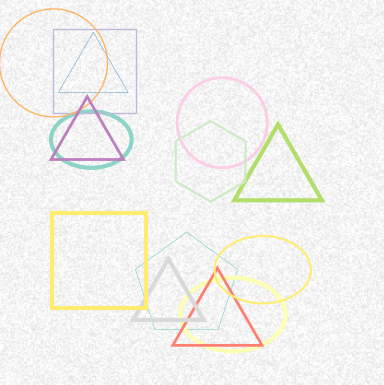[{"shape": "oval", "thickness": 3, "radius": 0.52, "center": [0.237, 0.637]}, {"shape": "pentagon", "thickness": 0.5, "radius": 0.7, "center": [0.485, 0.257]}, {"shape": "oval", "thickness": 3, "radius": 0.68, "center": [0.605, 0.183]}, {"shape": "square", "thickness": 1, "radius": 0.54, "center": [0.244, 0.816]}, {"shape": "triangle", "thickness": 2, "radius": 0.67, "center": [0.565, 0.17]}, {"shape": "triangle", "thickness": 0.5, "radius": 0.52, "center": [0.242, 0.812]}, {"shape": "circle", "thickness": 1, "radius": 0.7, "center": [0.139, 0.837]}, {"shape": "triangle", "thickness": 3, "radius": 0.66, "center": [0.722, 0.545]}, {"shape": "circle", "thickness": 2, "radius": 0.58, "center": [0.577, 0.681]}, {"shape": "triangle", "thickness": 3, "radius": 0.53, "center": [0.437, 0.222]}, {"shape": "triangle", "thickness": 2, "radius": 0.54, "center": [0.227, 0.64]}, {"shape": "hexagon", "thickness": 1.5, "radius": 0.52, "center": [0.547, 0.581]}, {"shape": "square", "thickness": 3, "radius": 0.61, "center": [0.257, 0.324]}, {"shape": "oval", "thickness": 1.5, "radius": 0.63, "center": [0.682, 0.299]}]